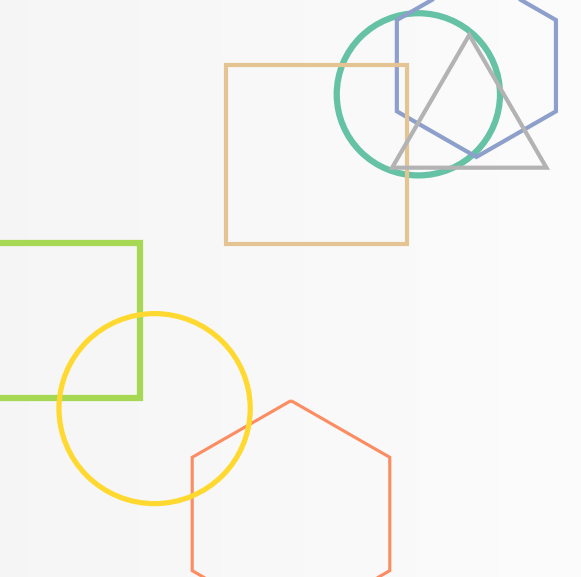[{"shape": "circle", "thickness": 3, "radius": 0.7, "center": [0.72, 0.836]}, {"shape": "hexagon", "thickness": 1.5, "radius": 0.98, "center": [0.501, 0.109]}, {"shape": "hexagon", "thickness": 2, "radius": 0.79, "center": [0.82, 0.885]}, {"shape": "square", "thickness": 3, "radius": 0.67, "center": [0.107, 0.444]}, {"shape": "circle", "thickness": 2.5, "radius": 0.82, "center": [0.266, 0.292]}, {"shape": "square", "thickness": 2, "radius": 0.78, "center": [0.545, 0.731]}, {"shape": "triangle", "thickness": 2, "radius": 0.77, "center": [0.807, 0.785]}]